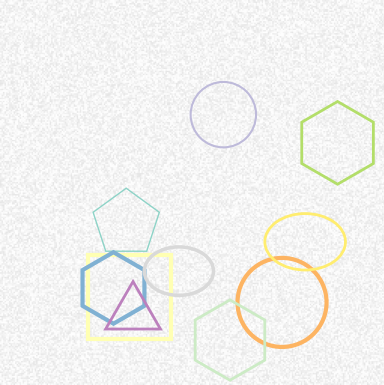[{"shape": "pentagon", "thickness": 1, "radius": 0.45, "center": [0.328, 0.421]}, {"shape": "square", "thickness": 3, "radius": 0.54, "center": [0.337, 0.229]}, {"shape": "circle", "thickness": 1.5, "radius": 0.42, "center": [0.58, 0.702]}, {"shape": "hexagon", "thickness": 3, "radius": 0.46, "center": [0.295, 0.252]}, {"shape": "circle", "thickness": 3, "radius": 0.58, "center": [0.733, 0.214]}, {"shape": "hexagon", "thickness": 2, "radius": 0.54, "center": [0.877, 0.629]}, {"shape": "oval", "thickness": 2.5, "radius": 0.45, "center": [0.465, 0.296]}, {"shape": "triangle", "thickness": 2, "radius": 0.41, "center": [0.346, 0.186]}, {"shape": "hexagon", "thickness": 2, "radius": 0.52, "center": [0.597, 0.117]}, {"shape": "oval", "thickness": 2, "radius": 0.52, "center": [0.793, 0.372]}]